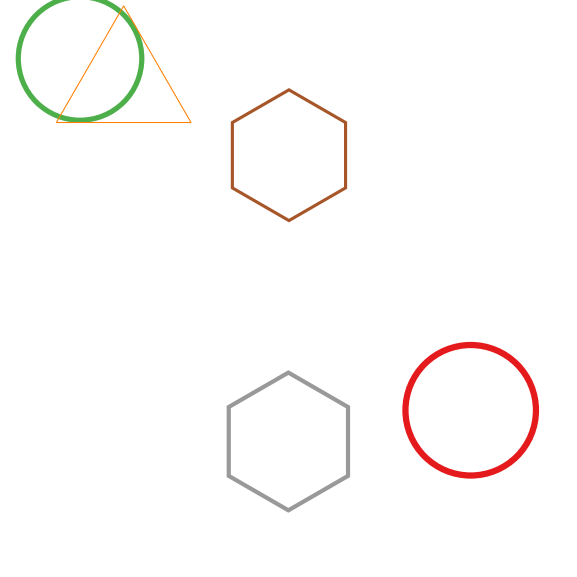[{"shape": "circle", "thickness": 3, "radius": 0.56, "center": [0.815, 0.289]}, {"shape": "circle", "thickness": 2.5, "radius": 0.53, "center": [0.139, 0.898]}, {"shape": "triangle", "thickness": 0.5, "radius": 0.67, "center": [0.214, 0.854]}, {"shape": "hexagon", "thickness": 1.5, "radius": 0.57, "center": [0.5, 0.73]}, {"shape": "hexagon", "thickness": 2, "radius": 0.6, "center": [0.499, 0.235]}]